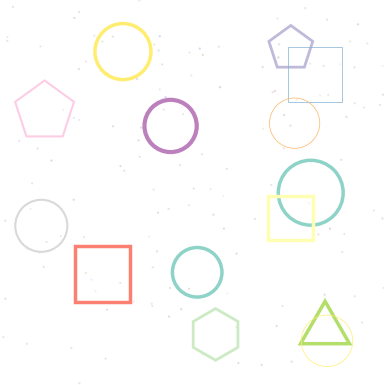[{"shape": "circle", "thickness": 2.5, "radius": 0.42, "center": [0.807, 0.499]}, {"shape": "circle", "thickness": 2.5, "radius": 0.32, "center": [0.512, 0.293]}, {"shape": "square", "thickness": 2.5, "radius": 0.29, "center": [0.754, 0.433]}, {"shape": "pentagon", "thickness": 2, "radius": 0.3, "center": [0.755, 0.874]}, {"shape": "square", "thickness": 2.5, "radius": 0.36, "center": [0.267, 0.289]}, {"shape": "square", "thickness": 0.5, "radius": 0.36, "center": [0.818, 0.807]}, {"shape": "circle", "thickness": 0.5, "radius": 0.33, "center": [0.765, 0.68]}, {"shape": "triangle", "thickness": 2.5, "radius": 0.37, "center": [0.844, 0.144]}, {"shape": "pentagon", "thickness": 1.5, "radius": 0.4, "center": [0.116, 0.711]}, {"shape": "circle", "thickness": 1.5, "radius": 0.34, "center": [0.107, 0.413]}, {"shape": "circle", "thickness": 3, "radius": 0.34, "center": [0.443, 0.673]}, {"shape": "hexagon", "thickness": 2, "radius": 0.34, "center": [0.56, 0.131]}, {"shape": "circle", "thickness": 0.5, "radius": 0.33, "center": [0.849, 0.115]}, {"shape": "circle", "thickness": 2.5, "radius": 0.36, "center": [0.319, 0.866]}]